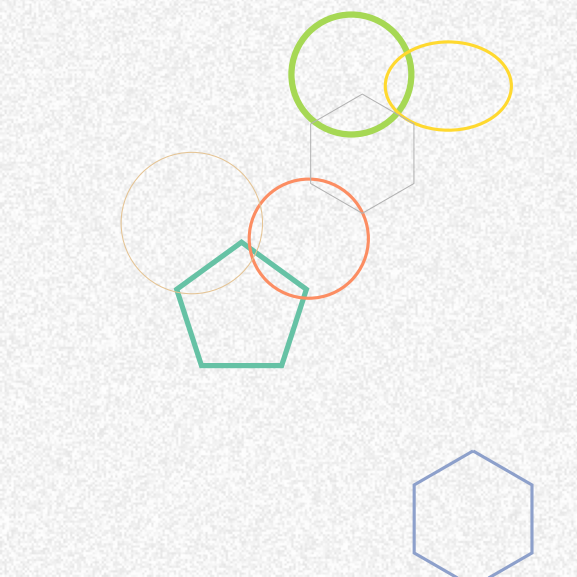[{"shape": "pentagon", "thickness": 2.5, "radius": 0.59, "center": [0.418, 0.462]}, {"shape": "circle", "thickness": 1.5, "radius": 0.52, "center": [0.535, 0.586]}, {"shape": "hexagon", "thickness": 1.5, "radius": 0.59, "center": [0.819, 0.101]}, {"shape": "circle", "thickness": 3, "radius": 0.52, "center": [0.608, 0.87]}, {"shape": "oval", "thickness": 1.5, "radius": 0.55, "center": [0.776, 0.85]}, {"shape": "circle", "thickness": 0.5, "radius": 0.61, "center": [0.332, 0.613]}, {"shape": "hexagon", "thickness": 0.5, "radius": 0.52, "center": [0.627, 0.733]}]